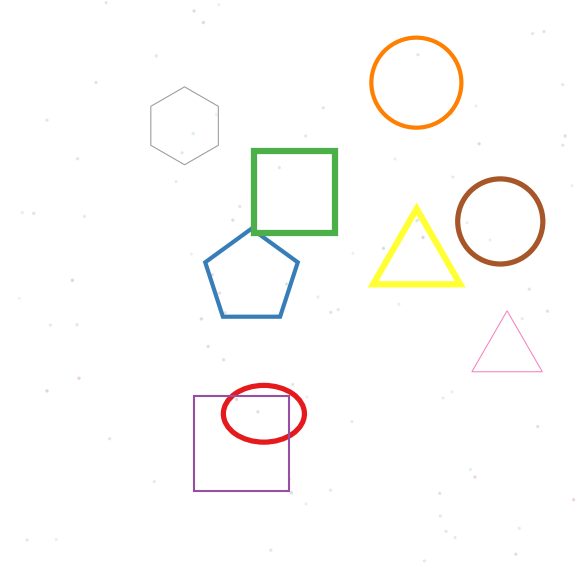[{"shape": "oval", "thickness": 2.5, "radius": 0.35, "center": [0.457, 0.283]}, {"shape": "pentagon", "thickness": 2, "radius": 0.42, "center": [0.435, 0.519]}, {"shape": "square", "thickness": 3, "radius": 0.35, "center": [0.51, 0.667]}, {"shape": "square", "thickness": 1, "radius": 0.41, "center": [0.418, 0.231]}, {"shape": "circle", "thickness": 2, "radius": 0.39, "center": [0.721, 0.856]}, {"shape": "triangle", "thickness": 3, "radius": 0.44, "center": [0.721, 0.55]}, {"shape": "circle", "thickness": 2.5, "radius": 0.37, "center": [0.866, 0.616]}, {"shape": "triangle", "thickness": 0.5, "radius": 0.35, "center": [0.878, 0.391]}, {"shape": "hexagon", "thickness": 0.5, "radius": 0.34, "center": [0.32, 0.781]}]